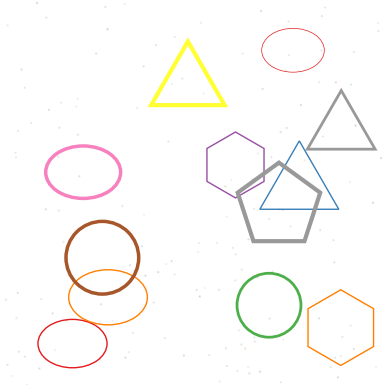[{"shape": "oval", "thickness": 0.5, "radius": 0.41, "center": [0.761, 0.869]}, {"shape": "oval", "thickness": 1, "radius": 0.45, "center": [0.188, 0.108]}, {"shape": "triangle", "thickness": 1, "radius": 0.59, "center": [0.777, 0.516]}, {"shape": "circle", "thickness": 2, "radius": 0.42, "center": [0.699, 0.207]}, {"shape": "hexagon", "thickness": 1, "radius": 0.43, "center": [0.612, 0.572]}, {"shape": "oval", "thickness": 1, "radius": 0.51, "center": [0.281, 0.228]}, {"shape": "hexagon", "thickness": 1, "radius": 0.49, "center": [0.885, 0.149]}, {"shape": "triangle", "thickness": 3, "radius": 0.55, "center": [0.488, 0.782]}, {"shape": "circle", "thickness": 2.5, "radius": 0.47, "center": [0.266, 0.331]}, {"shape": "oval", "thickness": 2.5, "radius": 0.49, "center": [0.216, 0.553]}, {"shape": "pentagon", "thickness": 3, "radius": 0.56, "center": [0.725, 0.465]}, {"shape": "triangle", "thickness": 2, "radius": 0.51, "center": [0.886, 0.663]}]